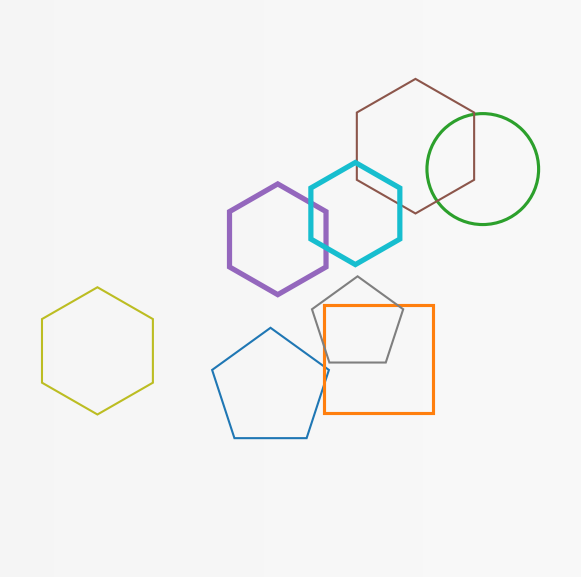[{"shape": "pentagon", "thickness": 1, "radius": 0.53, "center": [0.465, 0.326]}, {"shape": "square", "thickness": 1.5, "radius": 0.47, "center": [0.651, 0.377]}, {"shape": "circle", "thickness": 1.5, "radius": 0.48, "center": [0.831, 0.706]}, {"shape": "hexagon", "thickness": 2.5, "radius": 0.48, "center": [0.478, 0.585]}, {"shape": "hexagon", "thickness": 1, "radius": 0.58, "center": [0.715, 0.746]}, {"shape": "pentagon", "thickness": 1, "radius": 0.41, "center": [0.615, 0.438]}, {"shape": "hexagon", "thickness": 1, "radius": 0.55, "center": [0.168, 0.392]}, {"shape": "hexagon", "thickness": 2.5, "radius": 0.44, "center": [0.611, 0.629]}]